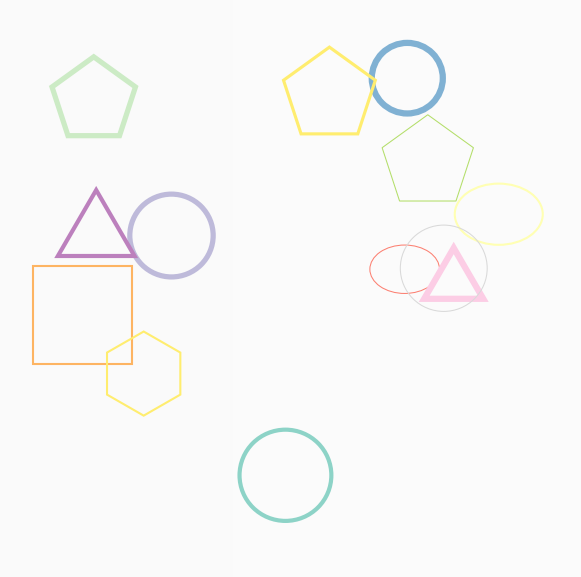[{"shape": "circle", "thickness": 2, "radius": 0.39, "center": [0.491, 0.176]}, {"shape": "oval", "thickness": 1, "radius": 0.38, "center": [0.858, 0.628]}, {"shape": "circle", "thickness": 2.5, "radius": 0.36, "center": [0.295, 0.591]}, {"shape": "oval", "thickness": 0.5, "radius": 0.3, "center": [0.696, 0.533]}, {"shape": "circle", "thickness": 3, "radius": 0.31, "center": [0.701, 0.864]}, {"shape": "square", "thickness": 1, "radius": 0.42, "center": [0.142, 0.454]}, {"shape": "pentagon", "thickness": 0.5, "radius": 0.41, "center": [0.736, 0.718]}, {"shape": "triangle", "thickness": 3, "radius": 0.29, "center": [0.781, 0.511]}, {"shape": "circle", "thickness": 0.5, "radius": 0.37, "center": [0.763, 0.535]}, {"shape": "triangle", "thickness": 2, "radius": 0.38, "center": [0.165, 0.594]}, {"shape": "pentagon", "thickness": 2.5, "radius": 0.38, "center": [0.161, 0.825]}, {"shape": "hexagon", "thickness": 1, "radius": 0.36, "center": [0.247, 0.352]}, {"shape": "pentagon", "thickness": 1.5, "radius": 0.42, "center": [0.567, 0.834]}]